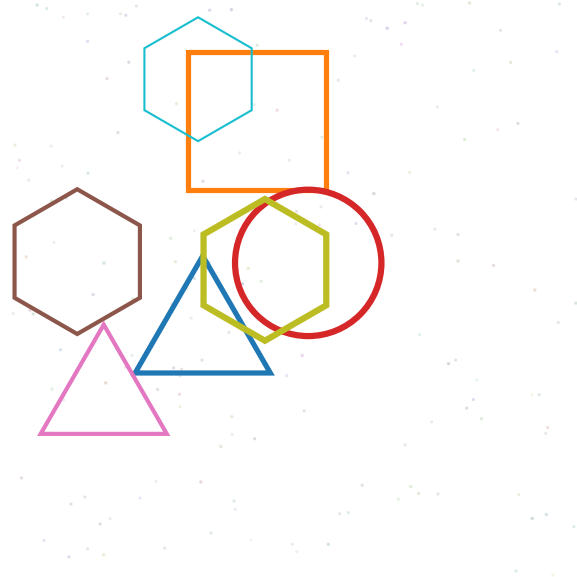[{"shape": "triangle", "thickness": 2.5, "radius": 0.68, "center": [0.351, 0.421]}, {"shape": "square", "thickness": 2.5, "radius": 0.6, "center": [0.446, 0.79]}, {"shape": "circle", "thickness": 3, "radius": 0.63, "center": [0.534, 0.544]}, {"shape": "hexagon", "thickness": 2, "radius": 0.63, "center": [0.134, 0.546]}, {"shape": "triangle", "thickness": 2, "radius": 0.63, "center": [0.18, 0.311]}, {"shape": "hexagon", "thickness": 3, "radius": 0.61, "center": [0.459, 0.532]}, {"shape": "hexagon", "thickness": 1, "radius": 0.54, "center": [0.343, 0.862]}]